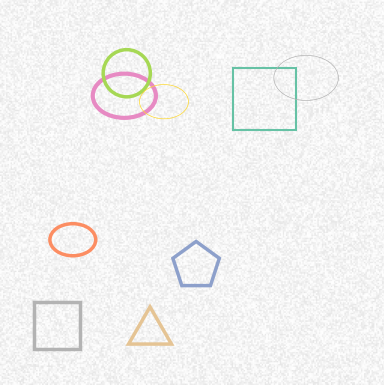[{"shape": "square", "thickness": 1.5, "radius": 0.41, "center": [0.686, 0.743]}, {"shape": "oval", "thickness": 2.5, "radius": 0.3, "center": [0.189, 0.377]}, {"shape": "pentagon", "thickness": 2.5, "radius": 0.32, "center": [0.509, 0.309]}, {"shape": "oval", "thickness": 3, "radius": 0.41, "center": [0.323, 0.751]}, {"shape": "circle", "thickness": 2.5, "radius": 0.31, "center": [0.329, 0.81]}, {"shape": "oval", "thickness": 0.5, "radius": 0.32, "center": [0.426, 0.736]}, {"shape": "triangle", "thickness": 2.5, "radius": 0.32, "center": [0.39, 0.139]}, {"shape": "square", "thickness": 2.5, "radius": 0.3, "center": [0.148, 0.154]}, {"shape": "oval", "thickness": 0.5, "radius": 0.42, "center": [0.795, 0.798]}]